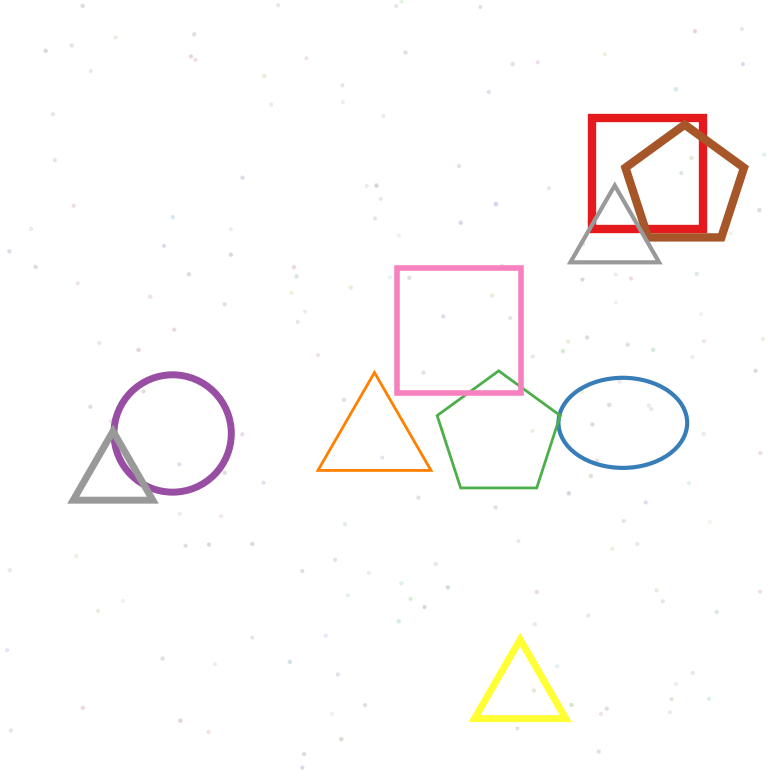[{"shape": "square", "thickness": 3, "radius": 0.36, "center": [0.841, 0.775]}, {"shape": "oval", "thickness": 1.5, "radius": 0.42, "center": [0.809, 0.451]}, {"shape": "pentagon", "thickness": 1, "radius": 0.42, "center": [0.648, 0.434]}, {"shape": "circle", "thickness": 2.5, "radius": 0.38, "center": [0.224, 0.437]}, {"shape": "triangle", "thickness": 1, "radius": 0.42, "center": [0.486, 0.431]}, {"shape": "triangle", "thickness": 2.5, "radius": 0.34, "center": [0.676, 0.101]}, {"shape": "pentagon", "thickness": 3, "radius": 0.4, "center": [0.889, 0.757]}, {"shape": "square", "thickness": 2, "radius": 0.4, "center": [0.596, 0.571]}, {"shape": "triangle", "thickness": 2.5, "radius": 0.3, "center": [0.147, 0.38]}, {"shape": "triangle", "thickness": 1.5, "radius": 0.33, "center": [0.798, 0.693]}]